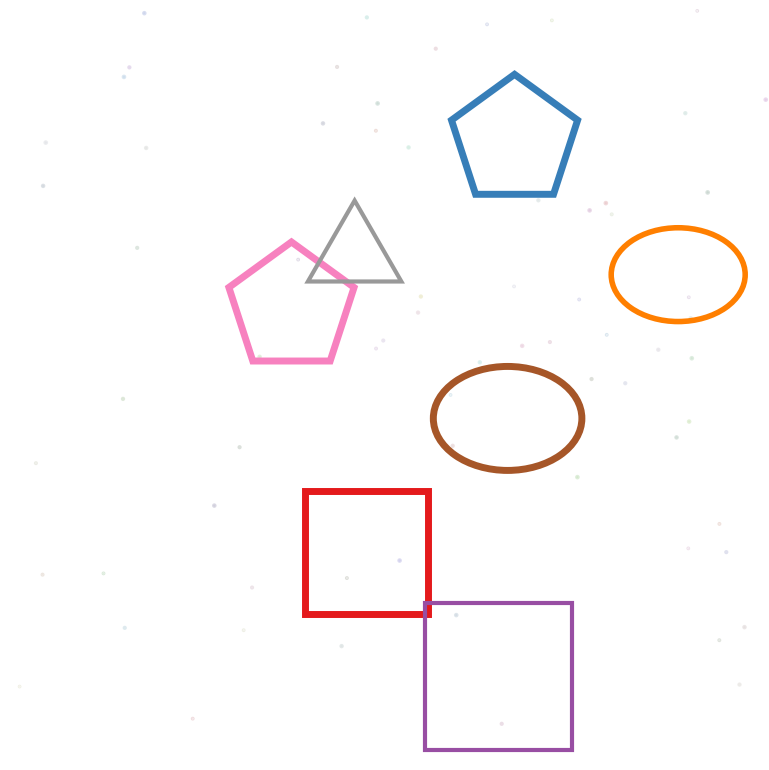[{"shape": "square", "thickness": 2.5, "radius": 0.4, "center": [0.476, 0.282]}, {"shape": "pentagon", "thickness": 2.5, "radius": 0.43, "center": [0.668, 0.817]}, {"shape": "square", "thickness": 1.5, "radius": 0.48, "center": [0.647, 0.122]}, {"shape": "oval", "thickness": 2, "radius": 0.43, "center": [0.881, 0.643]}, {"shape": "oval", "thickness": 2.5, "radius": 0.48, "center": [0.659, 0.457]}, {"shape": "pentagon", "thickness": 2.5, "radius": 0.43, "center": [0.379, 0.6]}, {"shape": "triangle", "thickness": 1.5, "radius": 0.35, "center": [0.461, 0.669]}]